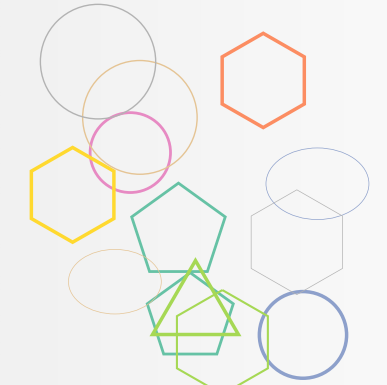[{"shape": "pentagon", "thickness": 2, "radius": 0.58, "center": [0.491, 0.175]}, {"shape": "pentagon", "thickness": 2, "radius": 0.63, "center": [0.461, 0.397]}, {"shape": "hexagon", "thickness": 2.5, "radius": 0.61, "center": [0.679, 0.791]}, {"shape": "circle", "thickness": 2.5, "radius": 0.56, "center": [0.782, 0.13]}, {"shape": "oval", "thickness": 0.5, "radius": 0.66, "center": [0.819, 0.523]}, {"shape": "circle", "thickness": 2, "radius": 0.52, "center": [0.336, 0.604]}, {"shape": "triangle", "thickness": 2.5, "radius": 0.64, "center": [0.504, 0.195]}, {"shape": "hexagon", "thickness": 1.5, "radius": 0.68, "center": [0.574, 0.111]}, {"shape": "hexagon", "thickness": 2.5, "radius": 0.61, "center": [0.187, 0.494]}, {"shape": "oval", "thickness": 0.5, "radius": 0.6, "center": [0.296, 0.268]}, {"shape": "circle", "thickness": 1, "radius": 0.74, "center": [0.361, 0.695]}, {"shape": "hexagon", "thickness": 0.5, "radius": 0.68, "center": [0.766, 0.371]}, {"shape": "circle", "thickness": 1, "radius": 0.74, "center": [0.253, 0.84]}]